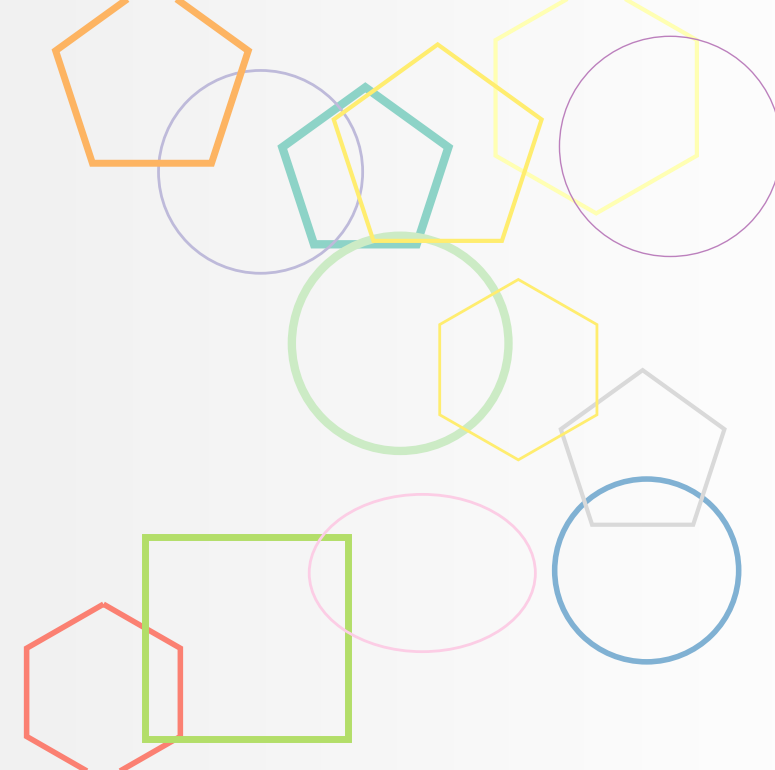[{"shape": "pentagon", "thickness": 3, "radius": 0.56, "center": [0.471, 0.774]}, {"shape": "hexagon", "thickness": 1.5, "radius": 0.75, "center": [0.769, 0.873]}, {"shape": "circle", "thickness": 1, "radius": 0.66, "center": [0.336, 0.777]}, {"shape": "hexagon", "thickness": 2, "radius": 0.57, "center": [0.134, 0.101]}, {"shape": "circle", "thickness": 2, "radius": 0.59, "center": [0.834, 0.259]}, {"shape": "pentagon", "thickness": 2.5, "radius": 0.65, "center": [0.196, 0.894]}, {"shape": "square", "thickness": 2.5, "radius": 0.66, "center": [0.318, 0.171]}, {"shape": "oval", "thickness": 1, "radius": 0.73, "center": [0.545, 0.256]}, {"shape": "pentagon", "thickness": 1.5, "radius": 0.55, "center": [0.829, 0.408]}, {"shape": "circle", "thickness": 0.5, "radius": 0.71, "center": [0.865, 0.81]}, {"shape": "circle", "thickness": 3, "radius": 0.7, "center": [0.516, 0.554]}, {"shape": "hexagon", "thickness": 1, "radius": 0.59, "center": [0.669, 0.52]}, {"shape": "pentagon", "thickness": 1.5, "radius": 0.71, "center": [0.565, 0.801]}]